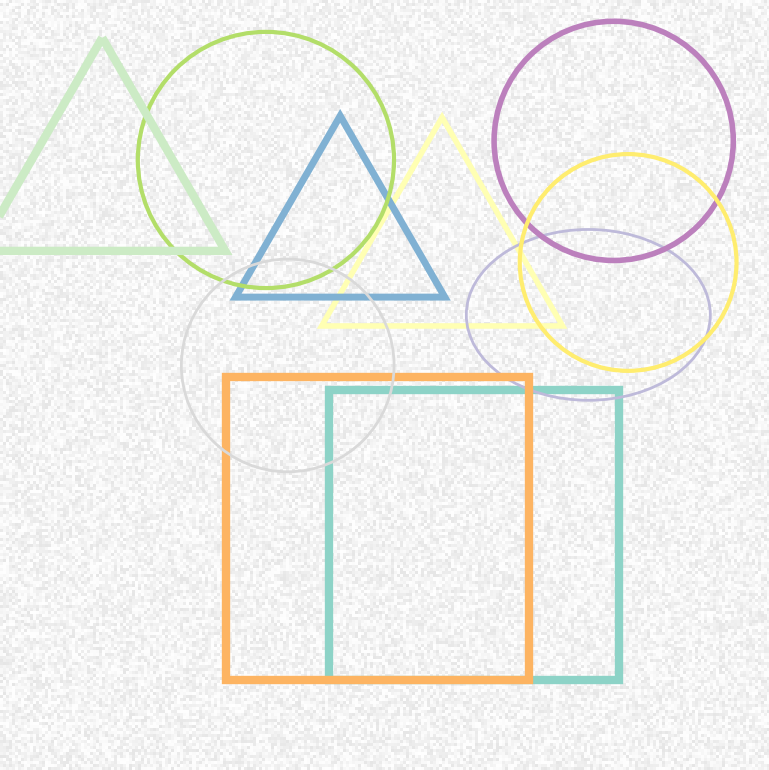[{"shape": "square", "thickness": 3, "radius": 0.94, "center": [0.616, 0.305]}, {"shape": "triangle", "thickness": 2, "radius": 0.9, "center": [0.574, 0.667]}, {"shape": "oval", "thickness": 1, "radius": 0.79, "center": [0.764, 0.591]}, {"shape": "triangle", "thickness": 2.5, "radius": 0.78, "center": [0.442, 0.693]}, {"shape": "square", "thickness": 3, "radius": 0.98, "center": [0.49, 0.314]}, {"shape": "circle", "thickness": 1.5, "radius": 0.83, "center": [0.345, 0.792]}, {"shape": "circle", "thickness": 1, "radius": 0.69, "center": [0.374, 0.525]}, {"shape": "circle", "thickness": 2, "radius": 0.78, "center": [0.797, 0.817]}, {"shape": "triangle", "thickness": 3, "radius": 0.92, "center": [0.133, 0.766]}, {"shape": "circle", "thickness": 1.5, "radius": 0.7, "center": [0.816, 0.659]}]